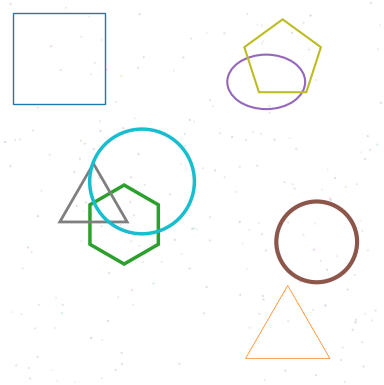[{"shape": "square", "thickness": 1, "radius": 0.59, "center": [0.153, 0.847]}, {"shape": "triangle", "thickness": 0.5, "radius": 0.63, "center": [0.747, 0.132]}, {"shape": "hexagon", "thickness": 2.5, "radius": 0.51, "center": [0.322, 0.417]}, {"shape": "oval", "thickness": 1.5, "radius": 0.51, "center": [0.691, 0.787]}, {"shape": "circle", "thickness": 3, "radius": 0.52, "center": [0.823, 0.372]}, {"shape": "triangle", "thickness": 2, "radius": 0.51, "center": [0.243, 0.474]}, {"shape": "pentagon", "thickness": 1.5, "radius": 0.52, "center": [0.734, 0.845]}, {"shape": "circle", "thickness": 2.5, "radius": 0.68, "center": [0.369, 0.529]}]